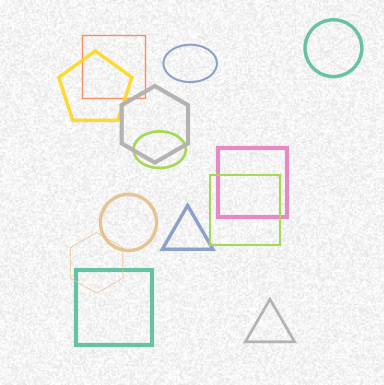[{"shape": "circle", "thickness": 2.5, "radius": 0.37, "center": [0.866, 0.875]}, {"shape": "square", "thickness": 3, "radius": 0.49, "center": [0.296, 0.202]}, {"shape": "square", "thickness": 1, "radius": 0.41, "center": [0.296, 0.828]}, {"shape": "oval", "thickness": 1.5, "radius": 0.35, "center": [0.494, 0.835]}, {"shape": "triangle", "thickness": 2.5, "radius": 0.38, "center": [0.487, 0.39]}, {"shape": "square", "thickness": 3, "radius": 0.44, "center": [0.655, 0.526]}, {"shape": "oval", "thickness": 2, "radius": 0.34, "center": [0.415, 0.611]}, {"shape": "square", "thickness": 1.5, "radius": 0.46, "center": [0.637, 0.454]}, {"shape": "pentagon", "thickness": 2.5, "radius": 0.5, "center": [0.248, 0.768]}, {"shape": "circle", "thickness": 2.5, "radius": 0.37, "center": [0.334, 0.422]}, {"shape": "hexagon", "thickness": 0.5, "radius": 0.39, "center": [0.251, 0.317]}, {"shape": "hexagon", "thickness": 3, "radius": 0.5, "center": [0.402, 0.677]}, {"shape": "triangle", "thickness": 2, "radius": 0.37, "center": [0.701, 0.149]}]